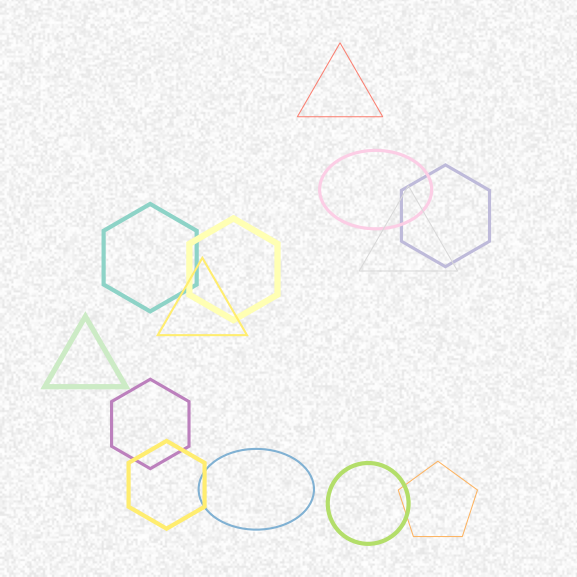[{"shape": "hexagon", "thickness": 2, "radius": 0.47, "center": [0.26, 0.553]}, {"shape": "hexagon", "thickness": 3, "radius": 0.44, "center": [0.404, 0.533]}, {"shape": "hexagon", "thickness": 1.5, "radius": 0.44, "center": [0.771, 0.625]}, {"shape": "triangle", "thickness": 0.5, "radius": 0.43, "center": [0.589, 0.84]}, {"shape": "oval", "thickness": 1, "radius": 0.5, "center": [0.444, 0.152]}, {"shape": "pentagon", "thickness": 0.5, "radius": 0.36, "center": [0.758, 0.128]}, {"shape": "circle", "thickness": 2, "radius": 0.35, "center": [0.638, 0.127]}, {"shape": "oval", "thickness": 1.5, "radius": 0.49, "center": [0.65, 0.671]}, {"shape": "triangle", "thickness": 0.5, "radius": 0.49, "center": [0.707, 0.579]}, {"shape": "hexagon", "thickness": 1.5, "radius": 0.39, "center": [0.26, 0.265]}, {"shape": "triangle", "thickness": 2.5, "radius": 0.41, "center": [0.148, 0.37]}, {"shape": "hexagon", "thickness": 2, "radius": 0.38, "center": [0.288, 0.16]}, {"shape": "triangle", "thickness": 1, "radius": 0.45, "center": [0.35, 0.463]}]